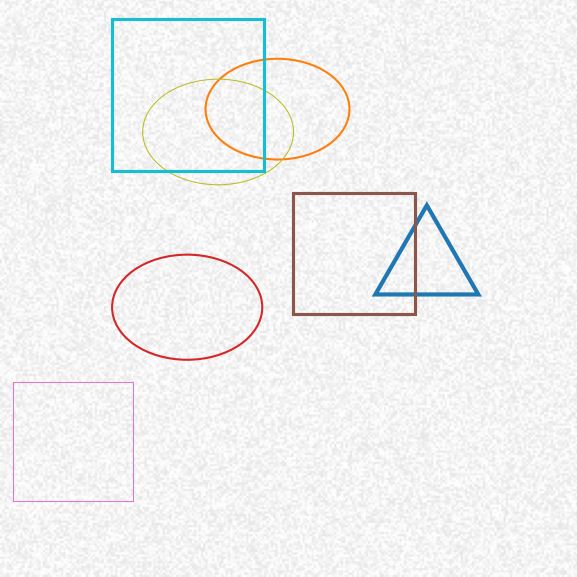[{"shape": "triangle", "thickness": 2, "radius": 0.51, "center": [0.739, 0.541]}, {"shape": "oval", "thickness": 1, "radius": 0.62, "center": [0.481, 0.81]}, {"shape": "oval", "thickness": 1, "radius": 0.65, "center": [0.324, 0.467]}, {"shape": "square", "thickness": 1.5, "radius": 0.53, "center": [0.613, 0.56]}, {"shape": "square", "thickness": 0.5, "radius": 0.52, "center": [0.126, 0.235]}, {"shape": "oval", "thickness": 0.5, "radius": 0.65, "center": [0.378, 0.771]}, {"shape": "square", "thickness": 1.5, "radius": 0.66, "center": [0.325, 0.835]}]